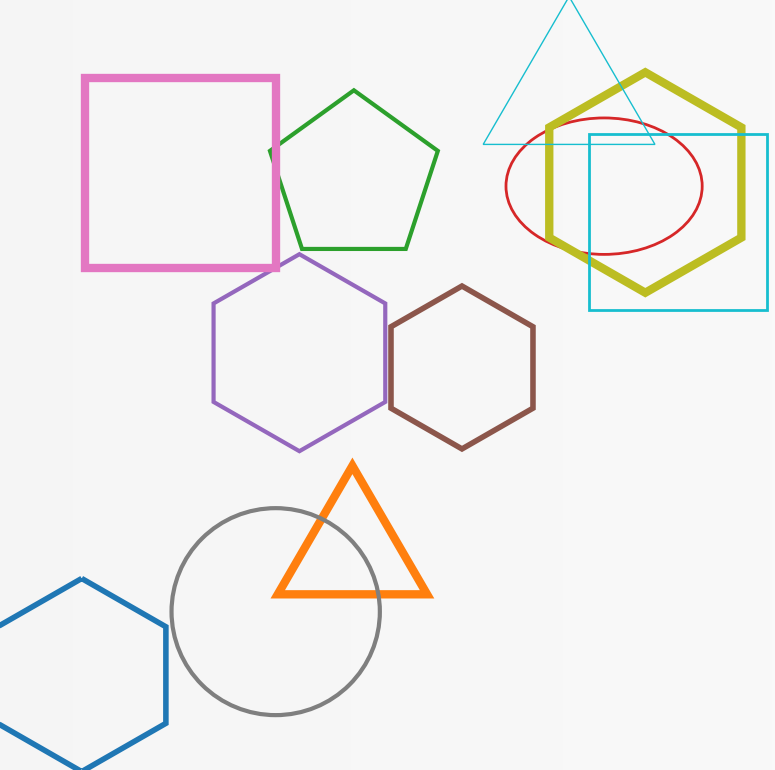[{"shape": "hexagon", "thickness": 2, "radius": 0.63, "center": [0.105, 0.123]}, {"shape": "triangle", "thickness": 3, "radius": 0.56, "center": [0.455, 0.284]}, {"shape": "pentagon", "thickness": 1.5, "radius": 0.57, "center": [0.457, 0.769]}, {"shape": "oval", "thickness": 1, "radius": 0.63, "center": [0.779, 0.758]}, {"shape": "hexagon", "thickness": 1.5, "radius": 0.64, "center": [0.386, 0.542]}, {"shape": "hexagon", "thickness": 2, "radius": 0.53, "center": [0.596, 0.523]}, {"shape": "square", "thickness": 3, "radius": 0.62, "center": [0.233, 0.776]}, {"shape": "circle", "thickness": 1.5, "radius": 0.67, "center": [0.356, 0.206]}, {"shape": "hexagon", "thickness": 3, "radius": 0.72, "center": [0.833, 0.763]}, {"shape": "square", "thickness": 1, "radius": 0.57, "center": [0.875, 0.711]}, {"shape": "triangle", "thickness": 0.5, "radius": 0.64, "center": [0.734, 0.876]}]